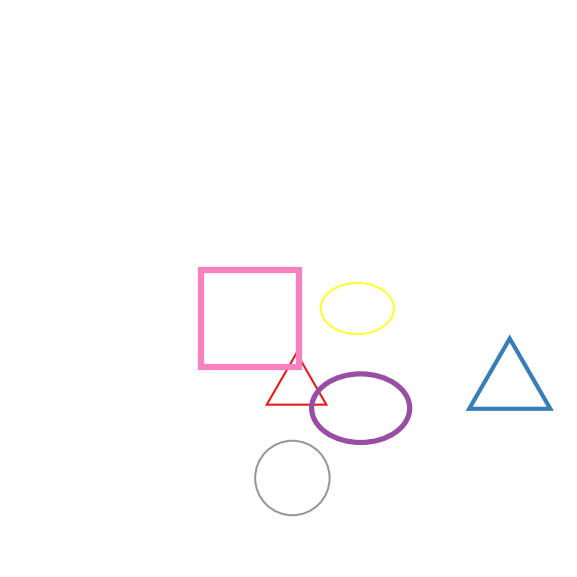[{"shape": "triangle", "thickness": 1, "radius": 0.3, "center": [0.514, 0.328]}, {"shape": "triangle", "thickness": 2, "radius": 0.41, "center": [0.883, 0.332]}, {"shape": "oval", "thickness": 2.5, "radius": 0.42, "center": [0.625, 0.292]}, {"shape": "oval", "thickness": 1, "radius": 0.32, "center": [0.619, 0.465]}, {"shape": "square", "thickness": 3, "radius": 0.42, "center": [0.433, 0.448]}, {"shape": "circle", "thickness": 1, "radius": 0.32, "center": [0.506, 0.171]}]